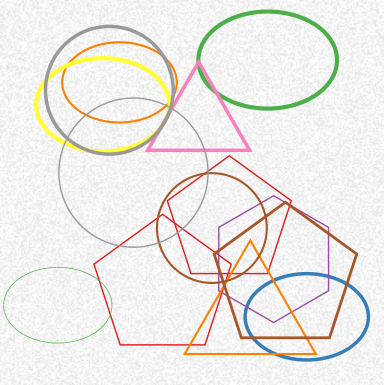[{"shape": "pentagon", "thickness": 1, "radius": 0.85, "center": [0.596, 0.426]}, {"shape": "pentagon", "thickness": 1, "radius": 0.94, "center": [0.422, 0.256]}, {"shape": "oval", "thickness": 2.5, "radius": 0.8, "center": [0.797, 0.177]}, {"shape": "oval", "thickness": 3, "radius": 0.9, "center": [0.695, 0.844]}, {"shape": "oval", "thickness": 0.5, "radius": 0.7, "center": [0.15, 0.207]}, {"shape": "hexagon", "thickness": 1, "radius": 0.82, "center": [0.711, 0.327]}, {"shape": "oval", "thickness": 1.5, "radius": 0.74, "center": [0.31, 0.786]}, {"shape": "triangle", "thickness": 1.5, "radius": 0.98, "center": [0.65, 0.179]}, {"shape": "oval", "thickness": 3, "radius": 0.87, "center": [0.267, 0.728]}, {"shape": "pentagon", "thickness": 2, "radius": 0.97, "center": [0.741, 0.28]}, {"shape": "circle", "thickness": 1.5, "radius": 0.71, "center": [0.55, 0.408]}, {"shape": "triangle", "thickness": 2.5, "radius": 0.76, "center": [0.516, 0.686]}, {"shape": "circle", "thickness": 2.5, "radius": 0.83, "center": [0.284, 0.766]}, {"shape": "circle", "thickness": 1, "radius": 0.97, "center": [0.347, 0.552]}]